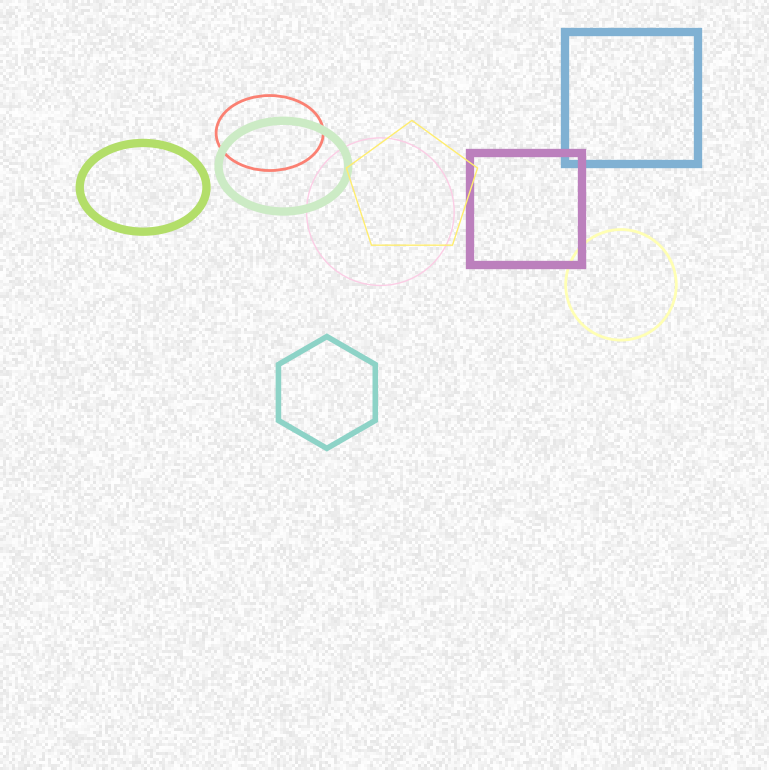[{"shape": "hexagon", "thickness": 2, "radius": 0.36, "center": [0.424, 0.49]}, {"shape": "circle", "thickness": 1, "radius": 0.36, "center": [0.806, 0.63]}, {"shape": "oval", "thickness": 1, "radius": 0.35, "center": [0.35, 0.827]}, {"shape": "square", "thickness": 3, "radius": 0.43, "center": [0.82, 0.873]}, {"shape": "oval", "thickness": 3, "radius": 0.41, "center": [0.186, 0.757]}, {"shape": "circle", "thickness": 0.5, "radius": 0.48, "center": [0.494, 0.725]}, {"shape": "square", "thickness": 3, "radius": 0.36, "center": [0.683, 0.729]}, {"shape": "oval", "thickness": 3, "radius": 0.42, "center": [0.368, 0.784]}, {"shape": "pentagon", "thickness": 0.5, "radius": 0.45, "center": [0.535, 0.754]}]